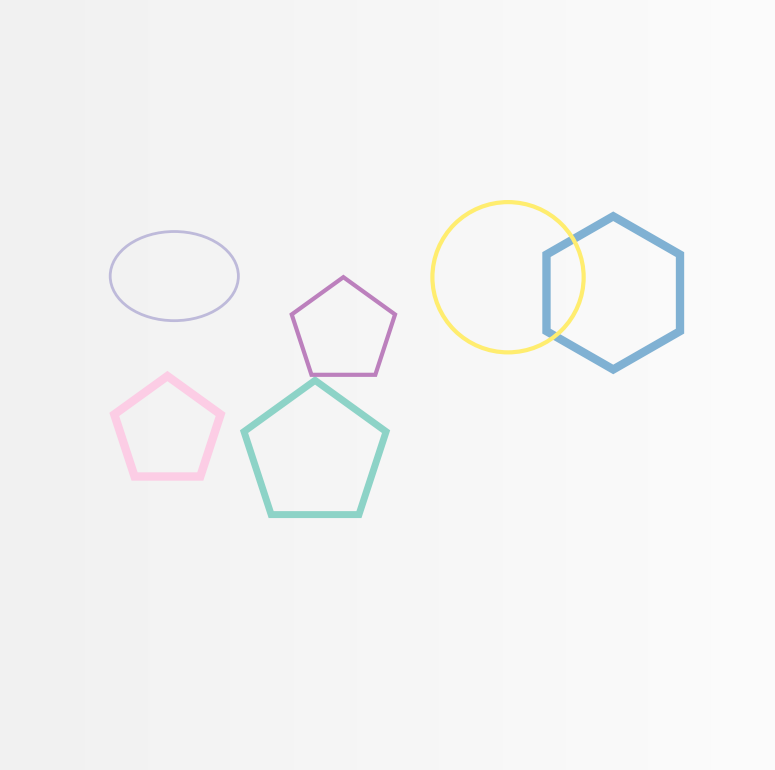[{"shape": "pentagon", "thickness": 2.5, "radius": 0.48, "center": [0.407, 0.41]}, {"shape": "oval", "thickness": 1, "radius": 0.41, "center": [0.225, 0.641]}, {"shape": "hexagon", "thickness": 3, "radius": 0.5, "center": [0.791, 0.62]}, {"shape": "pentagon", "thickness": 3, "radius": 0.36, "center": [0.216, 0.44]}, {"shape": "pentagon", "thickness": 1.5, "radius": 0.35, "center": [0.443, 0.57]}, {"shape": "circle", "thickness": 1.5, "radius": 0.49, "center": [0.656, 0.64]}]